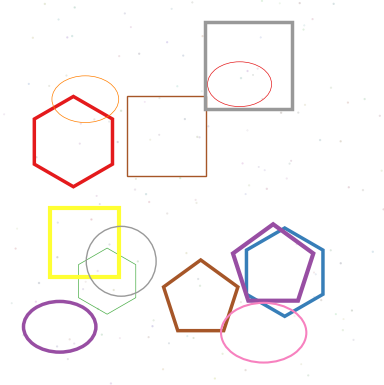[{"shape": "hexagon", "thickness": 2.5, "radius": 0.59, "center": [0.191, 0.632]}, {"shape": "oval", "thickness": 0.5, "radius": 0.42, "center": [0.622, 0.781]}, {"shape": "hexagon", "thickness": 2.5, "radius": 0.57, "center": [0.74, 0.293]}, {"shape": "hexagon", "thickness": 0.5, "radius": 0.43, "center": [0.278, 0.27]}, {"shape": "pentagon", "thickness": 3, "radius": 0.55, "center": [0.709, 0.308]}, {"shape": "oval", "thickness": 2.5, "radius": 0.47, "center": [0.155, 0.151]}, {"shape": "oval", "thickness": 0.5, "radius": 0.43, "center": [0.222, 0.742]}, {"shape": "square", "thickness": 3, "radius": 0.45, "center": [0.218, 0.371]}, {"shape": "pentagon", "thickness": 2.5, "radius": 0.51, "center": [0.521, 0.223]}, {"shape": "square", "thickness": 1, "radius": 0.52, "center": [0.433, 0.646]}, {"shape": "oval", "thickness": 1.5, "radius": 0.55, "center": [0.685, 0.136]}, {"shape": "square", "thickness": 2.5, "radius": 0.56, "center": [0.645, 0.83]}, {"shape": "circle", "thickness": 1, "radius": 0.45, "center": [0.315, 0.321]}]